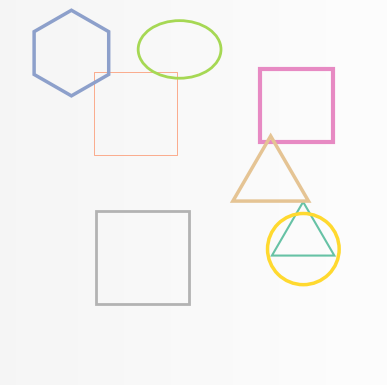[{"shape": "triangle", "thickness": 1.5, "radius": 0.46, "center": [0.782, 0.383]}, {"shape": "square", "thickness": 0.5, "radius": 0.53, "center": [0.349, 0.705]}, {"shape": "hexagon", "thickness": 2.5, "radius": 0.56, "center": [0.184, 0.862]}, {"shape": "square", "thickness": 3, "radius": 0.47, "center": [0.765, 0.725]}, {"shape": "oval", "thickness": 2, "radius": 0.53, "center": [0.463, 0.872]}, {"shape": "circle", "thickness": 2.5, "radius": 0.46, "center": [0.783, 0.353]}, {"shape": "triangle", "thickness": 2.5, "radius": 0.56, "center": [0.699, 0.534]}, {"shape": "square", "thickness": 2, "radius": 0.6, "center": [0.369, 0.331]}]